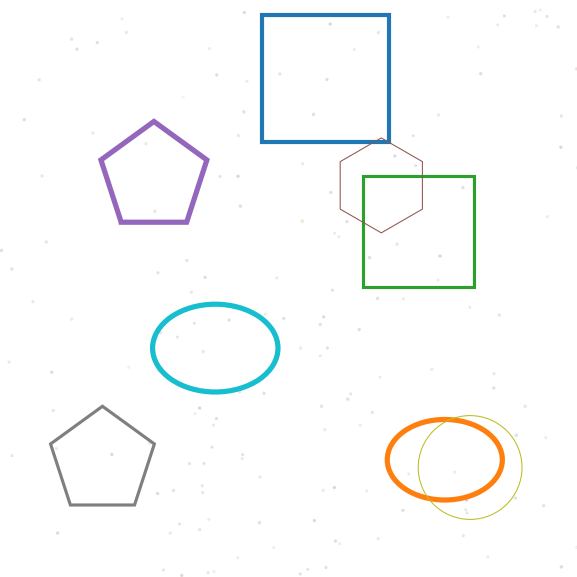[{"shape": "square", "thickness": 2, "radius": 0.55, "center": [0.564, 0.863]}, {"shape": "oval", "thickness": 2.5, "radius": 0.5, "center": [0.77, 0.203]}, {"shape": "square", "thickness": 1.5, "radius": 0.48, "center": [0.725, 0.598]}, {"shape": "pentagon", "thickness": 2.5, "radius": 0.48, "center": [0.267, 0.692]}, {"shape": "hexagon", "thickness": 0.5, "radius": 0.41, "center": [0.66, 0.678]}, {"shape": "pentagon", "thickness": 1.5, "radius": 0.47, "center": [0.177, 0.201]}, {"shape": "circle", "thickness": 0.5, "radius": 0.45, "center": [0.814, 0.19]}, {"shape": "oval", "thickness": 2.5, "radius": 0.54, "center": [0.373, 0.396]}]